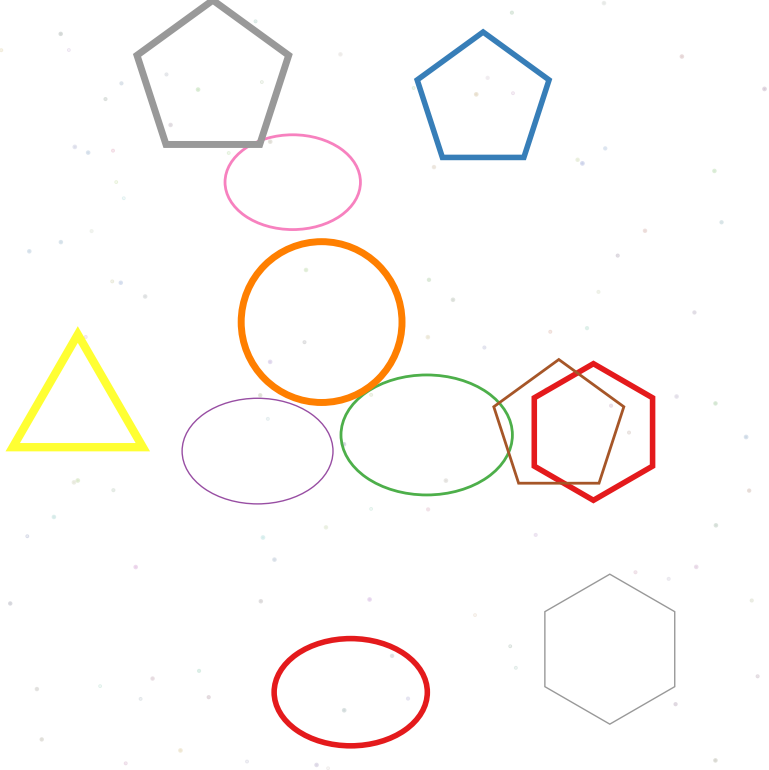[{"shape": "hexagon", "thickness": 2, "radius": 0.44, "center": [0.771, 0.439]}, {"shape": "oval", "thickness": 2, "radius": 0.5, "center": [0.455, 0.101]}, {"shape": "pentagon", "thickness": 2, "radius": 0.45, "center": [0.627, 0.868]}, {"shape": "oval", "thickness": 1, "radius": 0.56, "center": [0.554, 0.435]}, {"shape": "oval", "thickness": 0.5, "radius": 0.49, "center": [0.334, 0.414]}, {"shape": "circle", "thickness": 2.5, "radius": 0.52, "center": [0.418, 0.582]}, {"shape": "triangle", "thickness": 3, "radius": 0.49, "center": [0.101, 0.468]}, {"shape": "pentagon", "thickness": 1, "radius": 0.44, "center": [0.726, 0.444]}, {"shape": "oval", "thickness": 1, "radius": 0.44, "center": [0.38, 0.763]}, {"shape": "pentagon", "thickness": 2.5, "radius": 0.52, "center": [0.276, 0.896]}, {"shape": "hexagon", "thickness": 0.5, "radius": 0.49, "center": [0.792, 0.157]}]